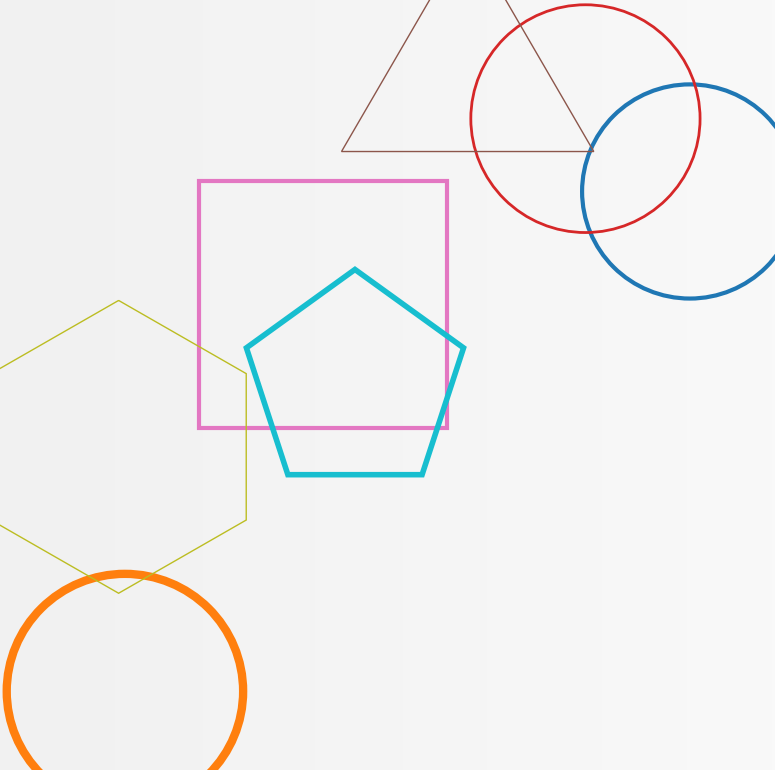[{"shape": "circle", "thickness": 1.5, "radius": 0.7, "center": [0.89, 0.751]}, {"shape": "circle", "thickness": 3, "radius": 0.76, "center": [0.161, 0.102]}, {"shape": "circle", "thickness": 1, "radius": 0.74, "center": [0.755, 0.846]}, {"shape": "triangle", "thickness": 0.5, "radius": 0.94, "center": [0.603, 0.897]}, {"shape": "square", "thickness": 1.5, "radius": 0.8, "center": [0.417, 0.605]}, {"shape": "hexagon", "thickness": 0.5, "radius": 0.95, "center": [0.153, 0.42]}, {"shape": "pentagon", "thickness": 2, "radius": 0.74, "center": [0.458, 0.503]}]